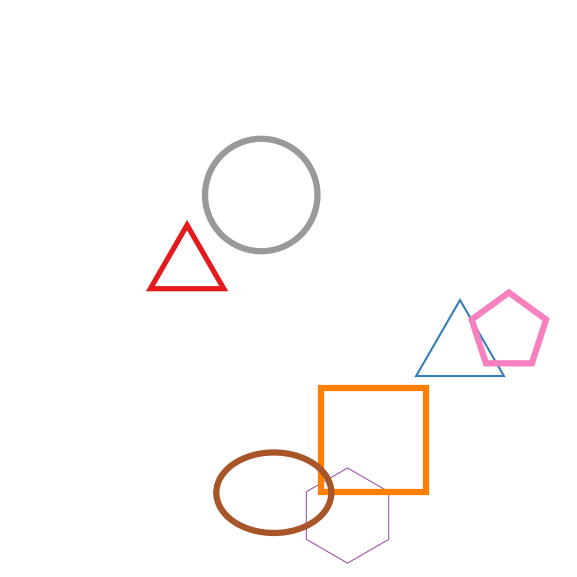[{"shape": "triangle", "thickness": 2.5, "radius": 0.37, "center": [0.324, 0.536]}, {"shape": "triangle", "thickness": 1, "radius": 0.44, "center": [0.797, 0.392]}, {"shape": "hexagon", "thickness": 0.5, "radius": 0.41, "center": [0.602, 0.106]}, {"shape": "square", "thickness": 3, "radius": 0.45, "center": [0.647, 0.237]}, {"shape": "oval", "thickness": 3, "radius": 0.5, "center": [0.474, 0.146]}, {"shape": "pentagon", "thickness": 3, "radius": 0.34, "center": [0.881, 0.425]}, {"shape": "circle", "thickness": 3, "radius": 0.49, "center": [0.452, 0.661]}]